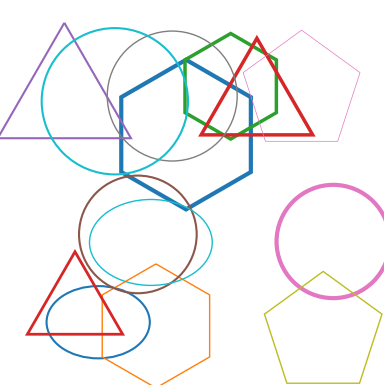[{"shape": "hexagon", "thickness": 3, "radius": 0.97, "center": [0.483, 0.65]}, {"shape": "oval", "thickness": 1.5, "radius": 0.67, "center": [0.255, 0.163]}, {"shape": "hexagon", "thickness": 1, "radius": 0.81, "center": [0.405, 0.153]}, {"shape": "hexagon", "thickness": 2.5, "radius": 0.69, "center": [0.599, 0.776]}, {"shape": "triangle", "thickness": 2.5, "radius": 0.84, "center": [0.667, 0.733]}, {"shape": "triangle", "thickness": 2, "radius": 0.71, "center": [0.195, 0.203]}, {"shape": "triangle", "thickness": 1.5, "radius": 1.0, "center": [0.167, 0.741]}, {"shape": "circle", "thickness": 1.5, "radius": 0.76, "center": [0.358, 0.391]}, {"shape": "pentagon", "thickness": 0.5, "radius": 0.8, "center": [0.783, 0.762]}, {"shape": "circle", "thickness": 3, "radius": 0.74, "center": [0.865, 0.373]}, {"shape": "circle", "thickness": 1, "radius": 0.84, "center": [0.447, 0.751]}, {"shape": "pentagon", "thickness": 1, "radius": 0.8, "center": [0.84, 0.134]}, {"shape": "circle", "thickness": 1.5, "radius": 0.95, "center": [0.298, 0.737]}, {"shape": "oval", "thickness": 1, "radius": 0.8, "center": [0.392, 0.37]}]